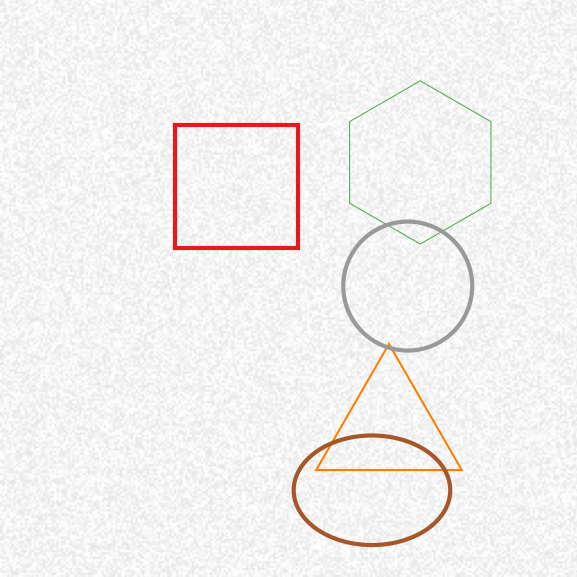[{"shape": "square", "thickness": 2, "radius": 0.53, "center": [0.409, 0.676]}, {"shape": "hexagon", "thickness": 0.5, "radius": 0.71, "center": [0.728, 0.718]}, {"shape": "triangle", "thickness": 1, "radius": 0.73, "center": [0.674, 0.258]}, {"shape": "oval", "thickness": 2, "radius": 0.68, "center": [0.644, 0.15]}, {"shape": "circle", "thickness": 2, "radius": 0.56, "center": [0.706, 0.504]}]